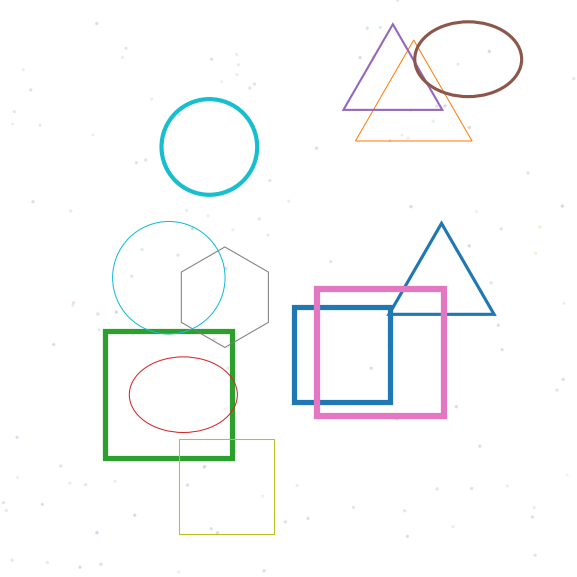[{"shape": "triangle", "thickness": 1.5, "radius": 0.53, "center": [0.765, 0.507]}, {"shape": "square", "thickness": 2.5, "radius": 0.41, "center": [0.592, 0.385]}, {"shape": "triangle", "thickness": 0.5, "radius": 0.58, "center": [0.716, 0.813]}, {"shape": "square", "thickness": 2.5, "radius": 0.55, "center": [0.292, 0.316]}, {"shape": "oval", "thickness": 0.5, "radius": 0.47, "center": [0.317, 0.316]}, {"shape": "triangle", "thickness": 1, "radius": 0.49, "center": [0.68, 0.858]}, {"shape": "oval", "thickness": 1.5, "radius": 0.46, "center": [0.811, 0.897]}, {"shape": "square", "thickness": 3, "radius": 0.55, "center": [0.659, 0.388]}, {"shape": "hexagon", "thickness": 0.5, "radius": 0.44, "center": [0.389, 0.484]}, {"shape": "square", "thickness": 0.5, "radius": 0.41, "center": [0.392, 0.157]}, {"shape": "circle", "thickness": 2, "radius": 0.41, "center": [0.362, 0.745]}, {"shape": "circle", "thickness": 0.5, "radius": 0.49, "center": [0.292, 0.518]}]